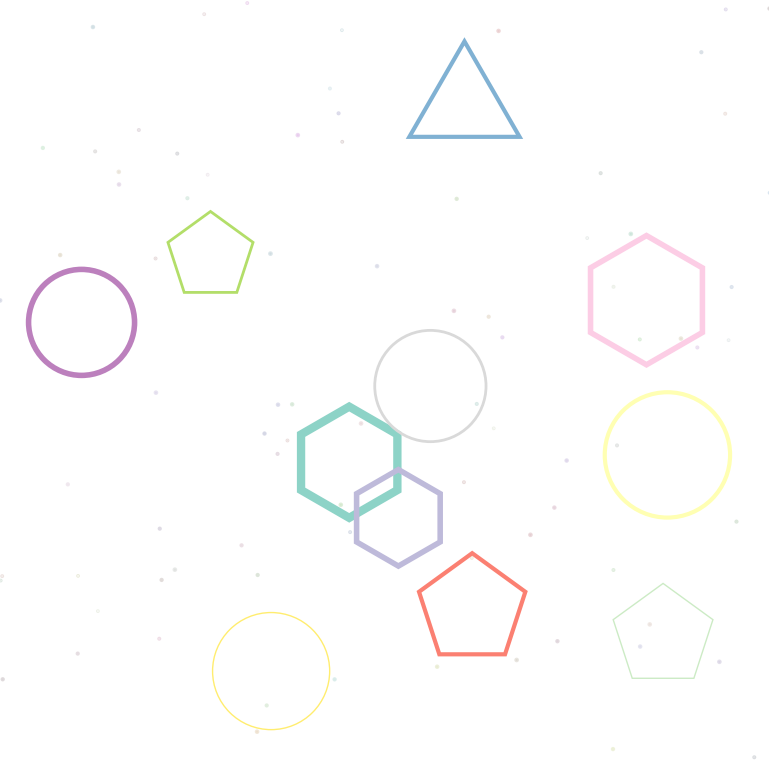[{"shape": "hexagon", "thickness": 3, "radius": 0.36, "center": [0.454, 0.4]}, {"shape": "circle", "thickness": 1.5, "radius": 0.41, "center": [0.867, 0.409]}, {"shape": "hexagon", "thickness": 2, "radius": 0.31, "center": [0.517, 0.328]}, {"shape": "pentagon", "thickness": 1.5, "radius": 0.36, "center": [0.613, 0.209]}, {"shape": "triangle", "thickness": 1.5, "radius": 0.41, "center": [0.603, 0.864]}, {"shape": "pentagon", "thickness": 1, "radius": 0.29, "center": [0.273, 0.667]}, {"shape": "hexagon", "thickness": 2, "radius": 0.42, "center": [0.84, 0.61]}, {"shape": "circle", "thickness": 1, "radius": 0.36, "center": [0.559, 0.499]}, {"shape": "circle", "thickness": 2, "radius": 0.34, "center": [0.106, 0.581]}, {"shape": "pentagon", "thickness": 0.5, "radius": 0.34, "center": [0.861, 0.174]}, {"shape": "circle", "thickness": 0.5, "radius": 0.38, "center": [0.352, 0.128]}]